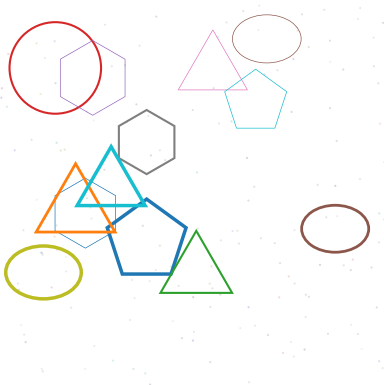[{"shape": "pentagon", "thickness": 2.5, "radius": 0.54, "center": [0.381, 0.375]}, {"shape": "hexagon", "thickness": 0.5, "radius": 0.45, "center": [0.222, 0.446]}, {"shape": "triangle", "thickness": 2, "radius": 0.59, "center": [0.196, 0.456]}, {"shape": "triangle", "thickness": 1.5, "radius": 0.54, "center": [0.51, 0.293]}, {"shape": "circle", "thickness": 1.5, "radius": 0.59, "center": [0.144, 0.824]}, {"shape": "hexagon", "thickness": 0.5, "radius": 0.49, "center": [0.241, 0.798]}, {"shape": "oval", "thickness": 0.5, "radius": 0.45, "center": [0.693, 0.899]}, {"shape": "oval", "thickness": 2, "radius": 0.44, "center": [0.871, 0.406]}, {"shape": "triangle", "thickness": 0.5, "radius": 0.52, "center": [0.553, 0.818]}, {"shape": "hexagon", "thickness": 1.5, "radius": 0.42, "center": [0.381, 0.631]}, {"shape": "oval", "thickness": 2.5, "radius": 0.49, "center": [0.113, 0.292]}, {"shape": "triangle", "thickness": 2.5, "radius": 0.51, "center": [0.289, 0.517]}, {"shape": "pentagon", "thickness": 0.5, "radius": 0.42, "center": [0.664, 0.736]}]